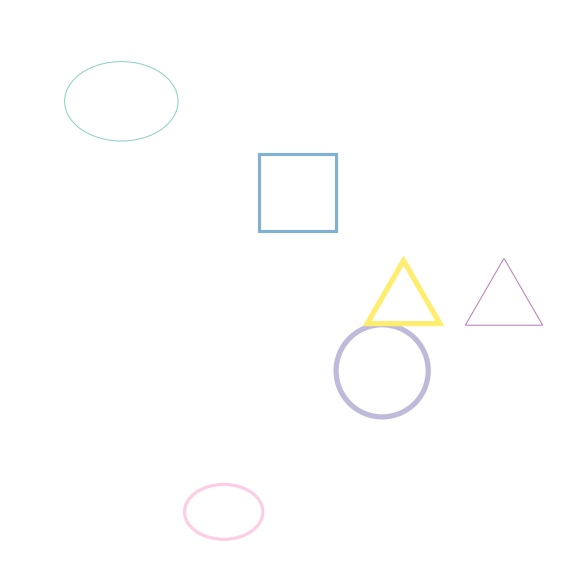[{"shape": "oval", "thickness": 0.5, "radius": 0.49, "center": [0.21, 0.824]}, {"shape": "circle", "thickness": 2.5, "radius": 0.4, "center": [0.662, 0.357]}, {"shape": "square", "thickness": 1.5, "radius": 0.33, "center": [0.515, 0.665]}, {"shape": "oval", "thickness": 1.5, "radius": 0.34, "center": [0.387, 0.113]}, {"shape": "triangle", "thickness": 0.5, "radius": 0.39, "center": [0.873, 0.475]}, {"shape": "triangle", "thickness": 2.5, "radius": 0.36, "center": [0.699, 0.475]}]